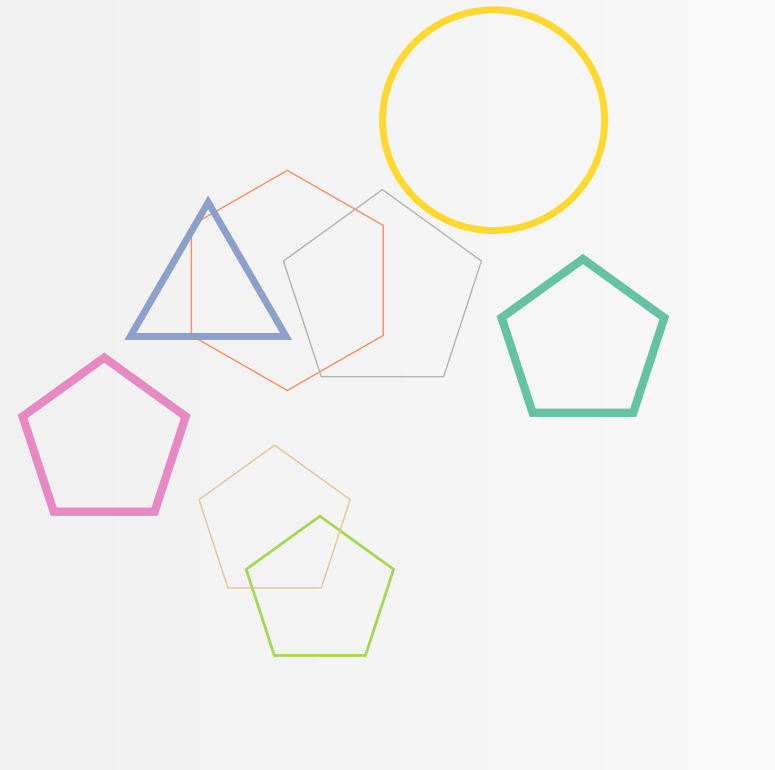[{"shape": "pentagon", "thickness": 3, "radius": 0.55, "center": [0.752, 0.553]}, {"shape": "hexagon", "thickness": 0.5, "radius": 0.71, "center": [0.371, 0.636]}, {"shape": "triangle", "thickness": 2.5, "radius": 0.58, "center": [0.269, 0.621]}, {"shape": "pentagon", "thickness": 3, "radius": 0.55, "center": [0.134, 0.425]}, {"shape": "pentagon", "thickness": 1, "radius": 0.5, "center": [0.413, 0.23]}, {"shape": "circle", "thickness": 2.5, "radius": 0.72, "center": [0.637, 0.844]}, {"shape": "pentagon", "thickness": 0.5, "radius": 0.51, "center": [0.354, 0.319]}, {"shape": "pentagon", "thickness": 0.5, "radius": 0.67, "center": [0.493, 0.619]}]